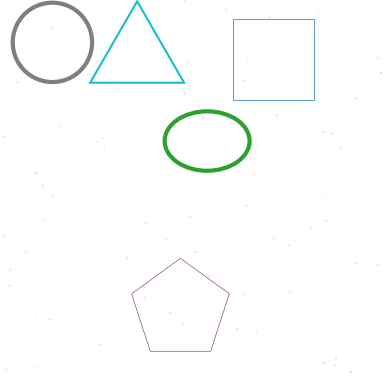[{"shape": "square", "thickness": 0.5, "radius": 0.53, "center": [0.71, 0.846]}, {"shape": "oval", "thickness": 3, "radius": 0.55, "center": [0.538, 0.634]}, {"shape": "pentagon", "thickness": 0.5, "radius": 0.67, "center": [0.469, 0.196]}, {"shape": "circle", "thickness": 3, "radius": 0.52, "center": [0.136, 0.89]}, {"shape": "triangle", "thickness": 1.5, "radius": 0.7, "center": [0.356, 0.856]}]